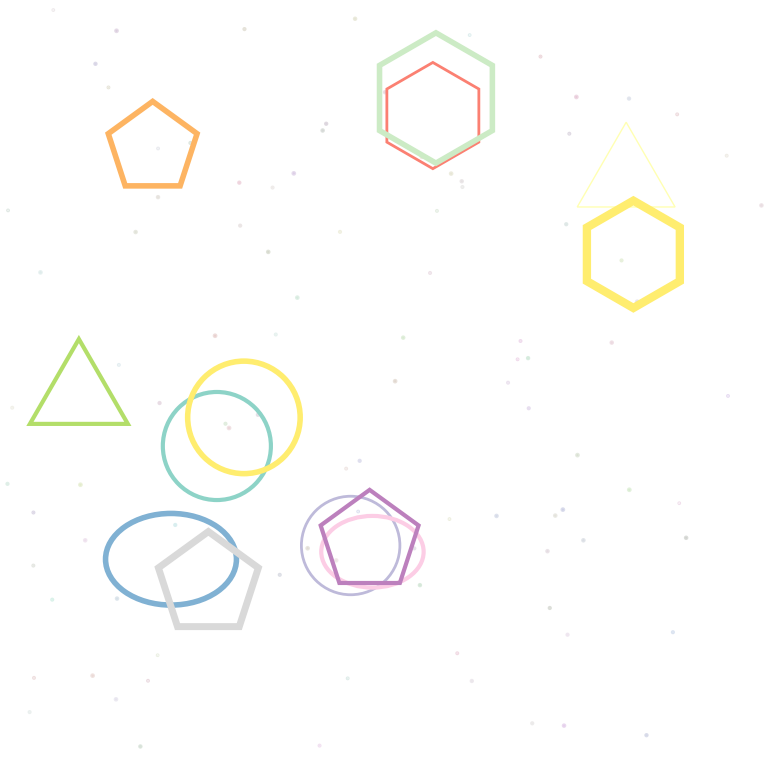[{"shape": "circle", "thickness": 1.5, "radius": 0.35, "center": [0.282, 0.421]}, {"shape": "triangle", "thickness": 0.5, "radius": 0.37, "center": [0.813, 0.768]}, {"shape": "circle", "thickness": 1, "radius": 0.32, "center": [0.455, 0.292]}, {"shape": "hexagon", "thickness": 1, "radius": 0.34, "center": [0.562, 0.85]}, {"shape": "oval", "thickness": 2, "radius": 0.42, "center": [0.222, 0.274]}, {"shape": "pentagon", "thickness": 2, "radius": 0.3, "center": [0.198, 0.808]}, {"shape": "triangle", "thickness": 1.5, "radius": 0.37, "center": [0.102, 0.486]}, {"shape": "oval", "thickness": 1.5, "radius": 0.33, "center": [0.484, 0.283]}, {"shape": "pentagon", "thickness": 2.5, "radius": 0.34, "center": [0.271, 0.241]}, {"shape": "pentagon", "thickness": 1.5, "radius": 0.33, "center": [0.48, 0.297]}, {"shape": "hexagon", "thickness": 2, "radius": 0.42, "center": [0.566, 0.873]}, {"shape": "circle", "thickness": 2, "radius": 0.37, "center": [0.317, 0.458]}, {"shape": "hexagon", "thickness": 3, "radius": 0.35, "center": [0.823, 0.67]}]